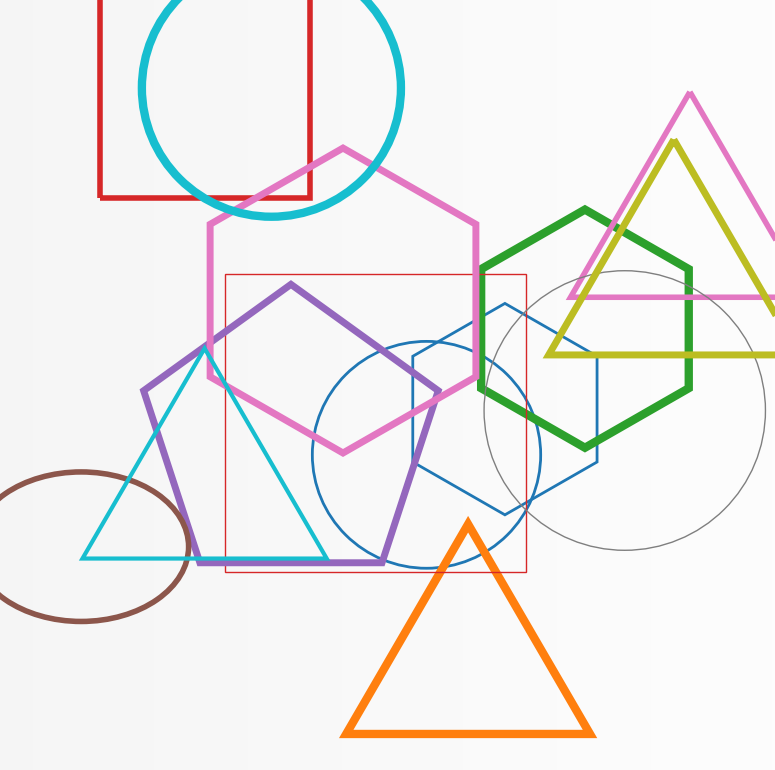[{"shape": "circle", "thickness": 1, "radius": 0.74, "center": [0.55, 0.409]}, {"shape": "hexagon", "thickness": 1, "radius": 0.69, "center": [0.652, 0.469]}, {"shape": "triangle", "thickness": 3, "radius": 0.91, "center": [0.604, 0.138]}, {"shape": "hexagon", "thickness": 3, "radius": 0.77, "center": [0.755, 0.573]}, {"shape": "square", "thickness": 0.5, "radius": 0.97, "center": [0.485, 0.451]}, {"shape": "square", "thickness": 2, "radius": 0.68, "center": [0.264, 0.878]}, {"shape": "pentagon", "thickness": 2.5, "radius": 1.0, "center": [0.375, 0.431]}, {"shape": "oval", "thickness": 2, "radius": 0.69, "center": [0.105, 0.29]}, {"shape": "hexagon", "thickness": 2.5, "radius": 0.99, "center": [0.443, 0.61]}, {"shape": "triangle", "thickness": 2, "radius": 0.89, "center": [0.89, 0.703]}, {"shape": "circle", "thickness": 0.5, "radius": 0.91, "center": [0.806, 0.467]}, {"shape": "triangle", "thickness": 2.5, "radius": 0.93, "center": [0.869, 0.632]}, {"shape": "triangle", "thickness": 1.5, "radius": 0.91, "center": [0.264, 0.366]}, {"shape": "circle", "thickness": 3, "radius": 0.84, "center": [0.35, 0.886]}]